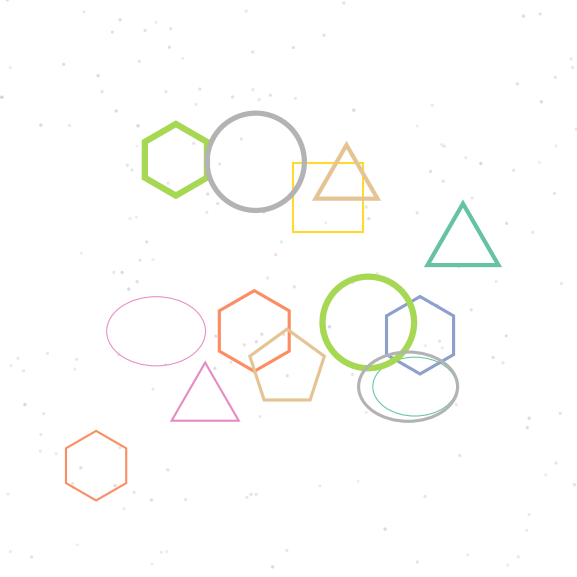[{"shape": "oval", "thickness": 0.5, "radius": 0.36, "center": [0.718, 0.33]}, {"shape": "triangle", "thickness": 2, "radius": 0.35, "center": [0.802, 0.576]}, {"shape": "hexagon", "thickness": 1.5, "radius": 0.35, "center": [0.44, 0.426]}, {"shape": "hexagon", "thickness": 1, "radius": 0.3, "center": [0.166, 0.193]}, {"shape": "hexagon", "thickness": 1.5, "radius": 0.34, "center": [0.727, 0.419]}, {"shape": "triangle", "thickness": 1, "radius": 0.34, "center": [0.355, 0.304]}, {"shape": "oval", "thickness": 0.5, "radius": 0.43, "center": [0.27, 0.425]}, {"shape": "hexagon", "thickness": 3, "radius": 0.31, "center": [0.305, 0.722]}, {"shape": "circle", "thickness": 3, "radius": 0.4, "center": [0.638, 0.441]}, {"shape": "square", "thickness": 1, "radius": 0.3, "center": [0.568, 0.657]}, {"shape": "triangle", "thickness": 2, "radius": 0.31, "center": [0.6, 0.686]}, {"shape": "pentagon", "thickness": 1.5, "radius": 0.34, "center": [0.497, 0.361]}, {"shape": "oval", "thickness": 1.5, "radius": 0.43, "center": [0.707, 0.33]}, {"shape": "circle", "thickness": 2.5, "radius": 0.42, "center": [0.443, 0.719]}]